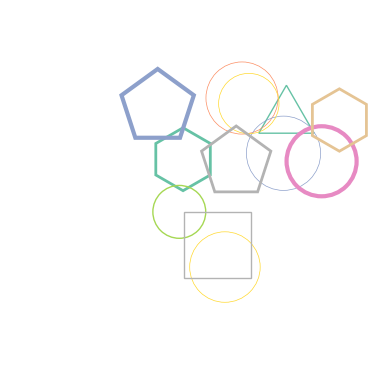[{"shape": "triangle", "thickness": 1, "radius": 0.41, "center": [0.744, 0.696]}, {"shape": "hexagon", "thickness": 2, "radius": 0.41, "center": [0.475, 0.586]}, {"shape": "circle", "thickness": 0.5, "radius": 0.47, "center": [0.629, 0.745]}, {"shape": "circle", "thickness": 0.5, "radius": 0.48, "center": [0.736, 0.602]}, {"shape": "pentagon", "thickness": 3, "radius": 0.49, "center": [0.41, 0.722]}, {"shape": "circle", "thickness": 3, "radius": 0.45, "center": [0.835, 0.581]}, {"shape": "circle", "thickness": 1, "radius": 0.34, "center": [0.466, 0.45]}, {"shape": "circle", "thickness": 0.5, "radius": 0.46, "center": [0.584, 0.306]}, {"shape": "circle", "thickness": 0.5, "radius": 0.39, "center": [0.646, 0.731]}, {"shape": "hexagon", "thickness": 2, "radius": 0.41, "center": [0.882, 0.688]}, {"shape": "square", "thickness": 1, "radius": 0.43, "center": [0.565, 0.364]}, {"shape": "pentagon", "thickness": 2, "radius": 0.47, "center": [0.613, 0.578]}]